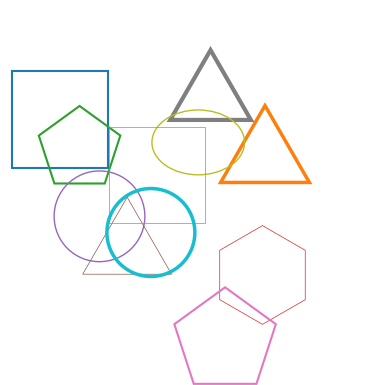[{"shape": "square", "thickness": 1.5, "radius": 0.63, "center": [0.156, 0.689]}, {"shape": "triangle", "thickness": 2.5, "radius": 0.67, "center": [0.688, 0.593]}, {"shape": "pentagon", "thickness": 1.5, "radius": 0.56, "center": [0.207, 0.613]}, {"shape": "hexagon", "thickness": 0.5, "radius": 0.64, "center": [0.682, 0.286]}, {"shape": "circle", "thickness": 1, "radius": 0.59, "center": [0.258, 0.438]}, {"shape": "triangle", "thickness": 0.5, "radius": 0.67, "center": [0.33, 0.354]}, {"shape": "pentagon", "thickness": 1.5, "radius": 0.69, "center": [0.585, 0.115]}, {"shape": "triangle", "thickness": 3, "radius": 0.6, "center": [0.547, 0.749]}, {"shape": "oval", "thickness": 1, "radius": 0.6, "center": [0.515, 0.63]}, {"shape": "square", "thickness": 0.5, "radius": 0.62, "center": [0.407, 0.546]}, {"shape": "circle", "thickness": 2.5, "radius": 0.57, "center": [0.392, 0.396]}]